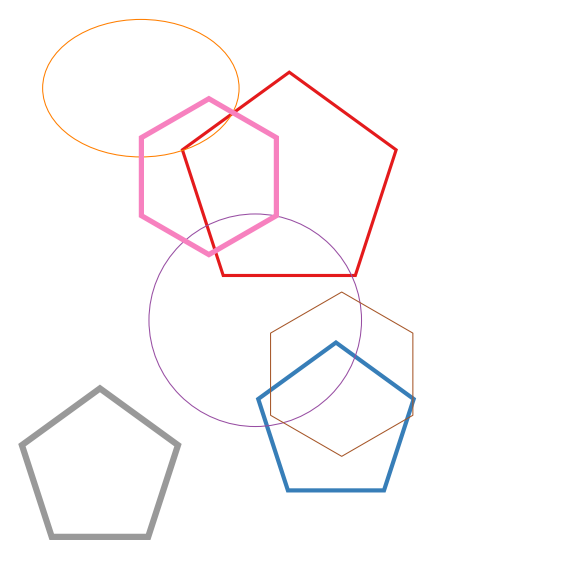[{"shape": "pentagon", "thickness": 1.5, "radius": 0.97, "center": [0.501, 0.68]}, {"shape": "pentagon", "thickness": 2, "radius": 0.71, "center": [0.582, 0.264]}, {"shape": "circle", "thickness": 0.5, "radius": 0.92, "center": [0.442, 0.445]}, {"shape": "oval", "thickness": 0.5, "radius": 0.85, "center": [0.244, 0.846]}, {"shape": "hexagon", "thickness": 0.5, "radius": 0.71, "center": [0.592, 0.351]}, {"shape": "hexagon", "thickness": 2.5, "radius": 0.67, "center": [0.362, 0.693]}, {"shape": "pentagon", "thickness": 3, "radius": 0.71, "center": [0.173, 0.184]}]